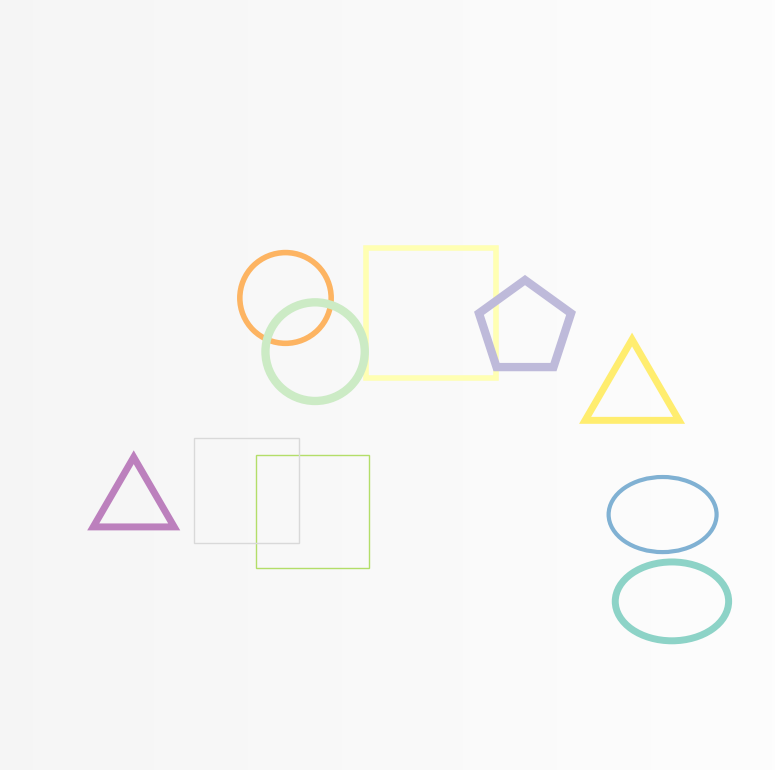[{"shape": "oval", "thickness": 2.5, "radius": 0.37, "center": [0.867, 0.219]}, {"shape": "square", "thickness": 2, "radius": 0.42, "center": [0.556, 0.593]}, {"shape": "pentagon", "thickness": 3, "radius": 0.31, "center": [0.677, 0.574]}, {"shape": "oval", "thickness": 1.5, "radius": 0.35, "center": [0.855, 0.332]}, {"shape": "circle", "thickness": 2, "radius": 0.29, "center": [0.368, 0.613]}, {"shape": "square", "thickness": 0.5, "radius": 0.37, "center": [0.404, 0.336]}, {"shape": "square", "thickness": 0.5, "radius": 0.34, "center": [0.318, 0.363]}, {"shape": "triangle", "thickness": 2.5, "radius": 0.3, "center": [0.173, 0.346]}, {"shape": "circle", "thickness": 3, "radius": 0.32, "center": [0.407, 0.543]}, {"shape": "triangle", "thickness": 2.5, "radius": 0.35, "center": [0.816, 0.489]}]